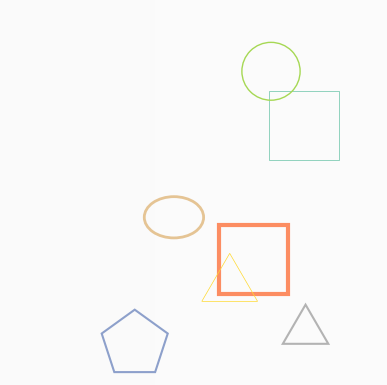[{"shape": "square", "thickness": 0.5, "radius": 0.45, "center": [0.784, 0.674]}, {"shape": "square", "thickness": 3, "radius": 0.45, "center": [0.655, 0.325]}, {"shape": "pentagon", "thickness": 1.5, "radius": 0.45, "center": [0.348, 0.106]}, {"shape": "circle", "thickness": 1, "radius": 0.38, "center": [0.699, 0.815]}, {"shape": "triangle", "thickness": 0.5, "radius": 0.42, "center": [0.593, 0.259]}, {"shape": "oval", "thickness": 2, "radius": 0.38, "center": [0.449, 0.436]}, {"shape": "triangle", "thickness": 1.5, "radius": 0.34, "center": [0.789, 0.141]}]